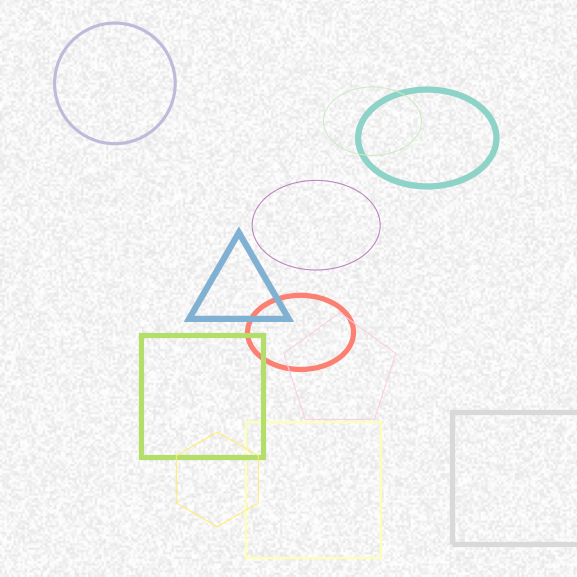[{"shape": "oval", "thickness": 3, "radius": 0.6, "center": [0.74, 0.76]}, {"shape": "square", "thickness": 1, "radius": 0.59, "center": [0.543, 0.151]}, {"shape": "circle", "thickness": 1.5, "radius": 0.52, "center": [0.199, 0.855]}, {"shape": "oval", "thickness": 2.5, "radius": 0.46, "center": [0.52, 0.424]}, {"shape": "triangle", "thickness": 3, "radius": 0.5, "center": [0.414, 0.497]}, {"shape": "square", "thickness": 2.5, "radius": 0.53, "center": [0.35, 0.313]}, {"shape": "pentagon", "thickness": 0.5, "radius": 0.51, "center": [0.588, 0.356]}, {"shape": "square", "thickness": 2.5, "radius": 0.57, "center": [0.898, 0.171]}, {"shape": "oval", "thickness": 0.5, "radius": 0.55, "center": [0.547, 0.609]}, {"shape": "oval", "thickness": 0.5, "radius": 0.42, "center": [0.645, 0.789]}, {"shape": "hexagon", "thickness": 0.5, "radius": 0.41, "center": [0.376, 0.169]}]